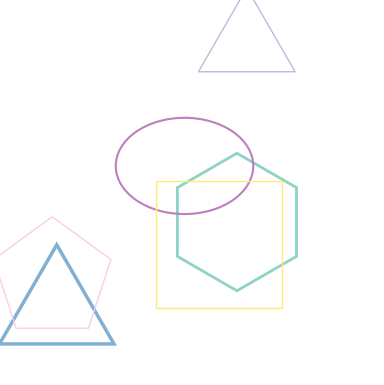[{"shape": "hexagon", "thickness": 2, "radius": 0.89, "center": [0.615, 0.423]}, {"shape": "triangle", "thickness": 1, "radius": 0.72, "center": [0.641, 0.886]}, {"shape": "triangle", "thickness": 2.5, "radius": 0.86, "center": [0.147, 0.192]}, {"shape": "pentagon", "thickness": 1, "radius": 0.8, "center": [0.136, 0.277]}, {"shape": "oval", "thickness": 1.5, "radius": 0.89, "center": [0.479, 0.569]}, {"shape": "square", "thickness": 1, "radius": 0.82, "center": [0.568, 0.365]}]